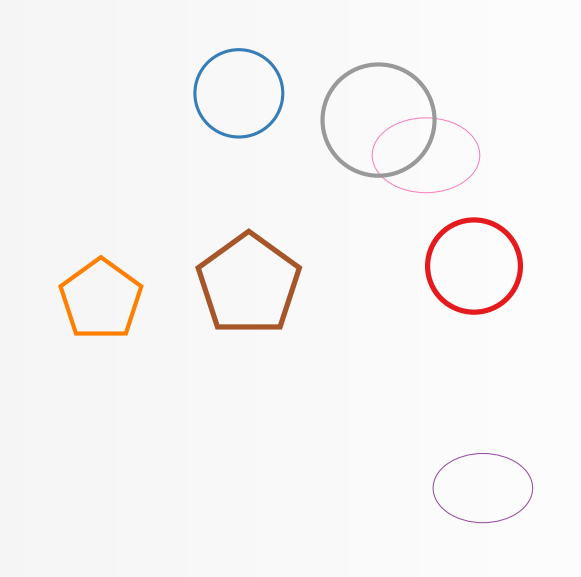[{"shape": "circle", "thickness": 2.5, "radius": 0.4, "center": [0.816, 0.538]}, {"shape": "circle", "thickness": 1.5, "radius": 0.38, "center": [0.411, 0.838]}, {"shape": "oval", "thickness": 0.5, "radius": 0.43, "center": [0.831, 0.154]}, {"shape": "pentagon", "thickness": 2, "radius": 0.37, "center": [0.174, 0.481]}, {"shape": "pentagon", "thickness": 2.5, "radius": 0.46, "center": [0.428, 0.507]}, {"shape": "oval", "thickness": 0.5, "radius": 0.46, "center": [0.733, 0.73]}, {"shape": "circle", "thickness": 2, "radius": 0.48, "center": [0.651, 0.791]}]